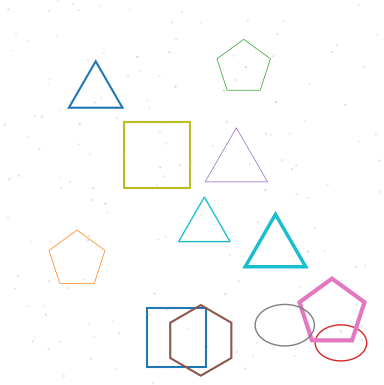[{"shape": "square", "thickness": 1.5, "radius": 0.39, "center": [0.458, 0.123]}, {"shape": "triangle", "thickness": 1.5, "radius": 0.4, "center": [0.249, 0.76]}, {"shape": "pentagon", "thickness": 0.5, "radius": 0.38, "center": [0.2, 0.326]}, {"shape": "pentagon", "thickness": 0.5, "radius": 0.37, "center": [0.633, 0.825]}, {"shape": "oval", "thickness": 1, "radius": 0.33, "center": [0.886, 0.109]}, {"shape": "triangle", "thickness": 0.5, "radius": 0.47, "center": [0.614, 0.575]}, {"shape": "hexagon", "thickness": 1.5, "radius": 0.46, "center": [0.522, 0.116]}, {"shape": "pentagon", "thickness": 3, "radius": 0.44, "center": [0.862, 0.188]}, {"shape": "oval", "thickness": 1, "radius": 0.39, "center": [0.74, 0.155]}, {"shape": "square", "thickness": 1.5, "radius": 0.43, "center": [0.408, 0.597]}, {"shape": "triangle", "thickness": 2.5, "radius": 0.45, "center": [0.715, 0.353]}, {"shape": "triangle", "thickness": 1, "radius": 0.39, "center": [0.531, 0.411]}]